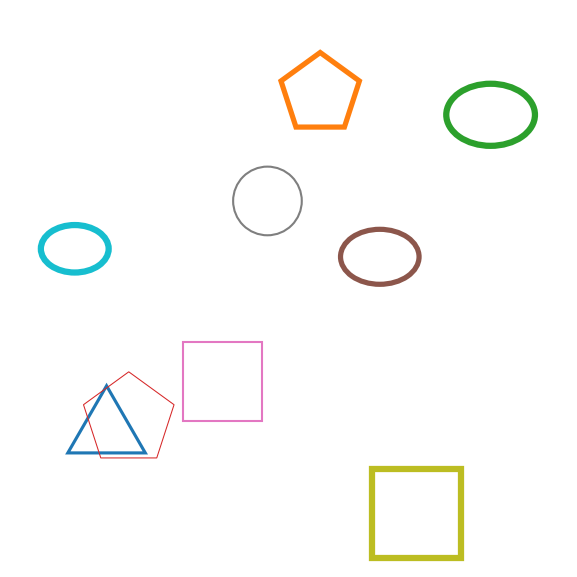[{"shape": "triangle", "thickness": 1.5, "radius": 0.39, "center": [0.185, 0.254]}, {"shape": "pentagon", "thickness": 2.5, "radius": 0.36, "center": [0.554, 0.837]}, {"shape": "oval", "thickness": 3, "radius": 0.38, "center": [0.85, 0.8]}, {"shape": "pentagon", "thickness": 0.5, "radius": 0.41, "center": [0.223, 0.273]}, {"shape": "oval", "thickness": 2.5, "radius": 0.34, "center": [0.658, 0.554]}, {"shape": "square", "thickness": 1, "radius": 0.34, "center": [0.386, 0.338]}, {"shape": "circle", "thickness": 1, "radius": 0.3, "center": [0.463, 0.651]}, {"shape": "square", "thickness": 3, "radius": 0.39, "center": [0.721, 0.11]}, {"shape": "oval", "thickness": 3, "radius": 0.29, "center": [0.129, 0.568]}]